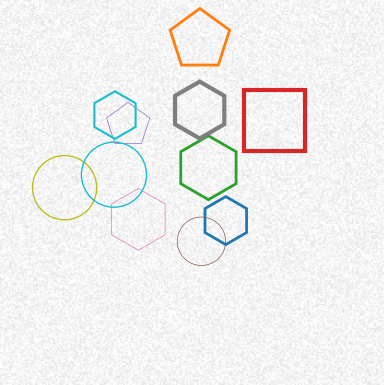[{"shape": "hexagon", "thickness": 2, "radius": 0.31, "center": [0.586, 0.427]}, {"shape": "pentagon", "thickness": 2, "radius": 0.41, "center": [0.519, 0.897]}, {"shape": "hexagon", "thickness": 2, "radius": 0.41, "center": [0.541, 0.564]}, {"shape": "square", "thickness": 3, "radius": 0.4, "center": [0.714, 0.686]}, {"shape": "pentagon", "thickness": 0.5, "radius": 0.3, "center": [0.333, 0.675]}, {"shape": "circle", "thickness": 0.5, "radius": 0.31, "center": [0.523, 0.373]}, {"shape": "hexagon", "thickness": 0.5, "radius": 0.4, "center": [0.359, 0.43]}, {"shape": "hexagon", "thickness": 3, "radius": 0.37, "center": [0.519, 0.714]}, {"shape": "circle", "thickness": 1, "radius": 0.42, "center": [0.168, 0.512]}, {"shape": "hexagon", "thickness": 1.5, "radius": 0.31, "center": [0.299, 0.701]}, {"shape": "circle", "thickness": 1, "radius": 0.42, "center": [0.296, 0.546]}]